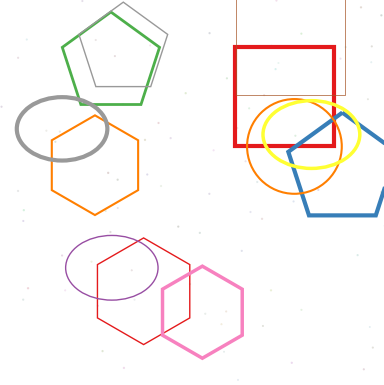[{"shape": "hexagon", "thickness": 1, "radius": 0.69, "center": [0.373, 0.243]}, {"shape": "square", "thickness": 3, "radius": 0.64, "center": [0.738, 0.75]}, {"shape": "pentagon", "thickness": 3, "radius": 0.74, "center": [0.889, 0.56]}, {"shape": "pentagon", "thickness": 2, "radius": 0.66, "center": [0.288, 0.836]}, {"shape": "oval", "thickness": 1, "radius": 0.6, "center": [0.291, 0.304]}, {"shape": "circle", "thickness": 1.5, "radius": 0.62, "center": [0.765, 0.62]}, {"shape": "hexagon", "thickness": 1.5, "radius": 0.65, "center": [0.247, 0.571]}, {"shape": "oval", "thickness": 2.5, "radius": 0.63, "center": [0.809, 0.651]}, {"shape": "square", "thickness": 0.5, "radius": 0.71, "center": [0.755, 0.894]}, {"shape": "hexagon", "thickness": 2.5, "radius": 0.6, "center": [0.526, 0.189]}, {"shape": "pentagon", "thickness": 1, "radius": 0.61, "center": [0.32, 0.873]}, {"shape": "oval", "thickness": 3, "radius": 0.59, "center": [0.161, 0.665]}]